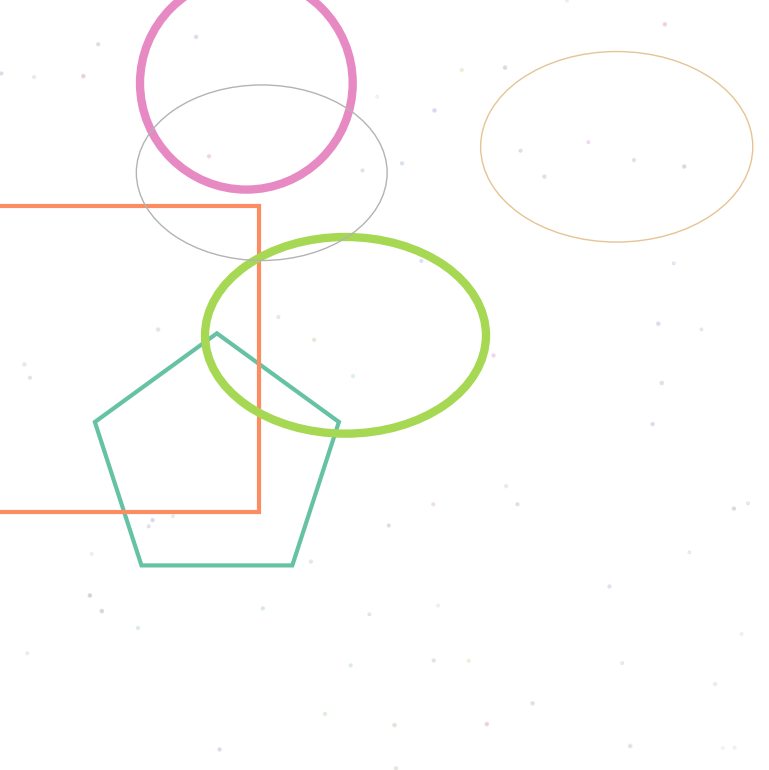[{"shape": "pentagon", "thickness": 1.5, "radius": 0.83, "center": [0.282, 0.4]}, {"shape": "square", "thickness": 1.5, "radius": 0.99, "center": [0.137, 0.534]}, {"shape": "circle", "thickness": 3, "radius": 0.69, "center": [0.32, 0.892]}, {"shape": "oval", "thickness": 3, "radius": 0.91, "center": [0.449, 0.565]}, {"shape": "oval", "thickness": 0.5, "radius": 0.88, "center": [0.801, 0.809]}, {"shape": "oval", "thickness": 0.5, "radius": 0.81, "center": [0.34, 0.776]}]